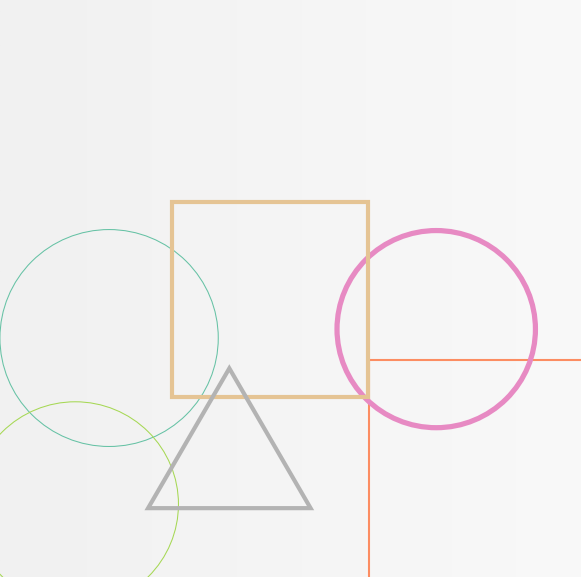[{"shape": "circle", "thickness": 0.5, "radius": 0.94, "center": [0.188, 0.414]}, {"shape": "square", "thickness": 1, "radius": 1.0, "center": [0.833, 0.177]}, {"shape": "circle", "thickness": 2.5, "radius": 0.85, "center": [0.75, 0.429]}, {"shape": "circle", "thickness": 0.5, "radius": 0.89, "center": [0.13, 0.126]}, {"shape": "square", "thickness": 2, "radius": 0.84, "center": [0.465, 0.48]}, {"shape": "triangle", "thickness": 2, "radius": 0.81, "center": [0.395, 0.2]}]